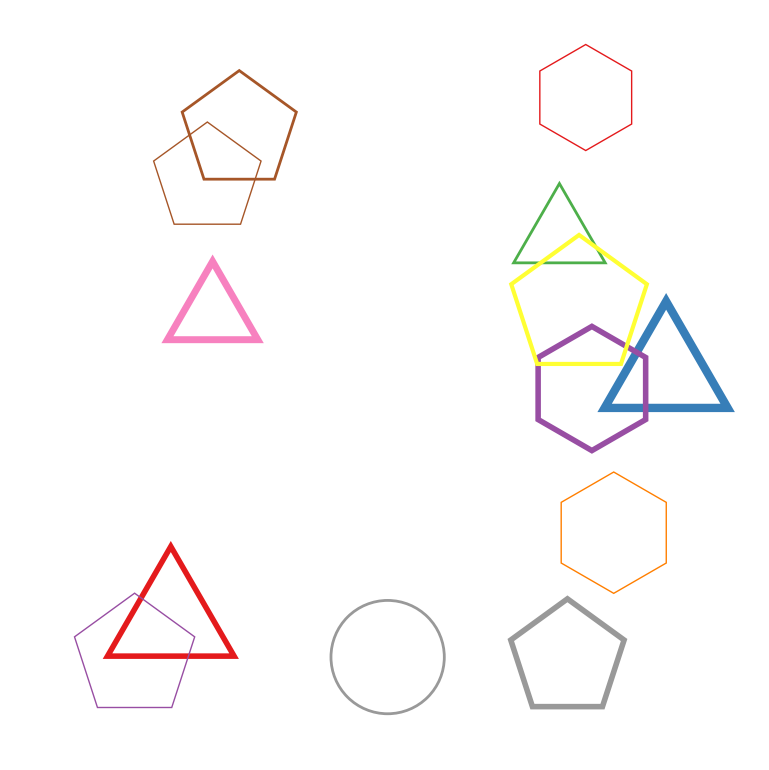[{"shape": "triangle", "thickness": 2, "radius": 0.47, "center": [0.222, 0.195]}, {"shape": "hexagon", "thickness": 0.5, "radius": 0.34, "center": [0.761, 0.873]}, {"shape": "triangle", "thickness": 3, "radius": 0.46, "center": [0.865, 0.516]}, {"shape": "triangle", "thickness": 1, "radius": 0.34, "center": [0.727, 0.693]}, {"shape": "pentagon", "thickness": 0.5, "radius": 0.41, "center": [0.175, 0.148]}, {"shape": "hexagon", "thickness": 2, "radius": 0.4, "center": [0.769, 0.495]}, {"shape": "hexagon", "thickness": 0.5, "radius": 0.39, "center": [0.797, 0.308]}, {"shape": "pentagon", "thickness": 1.5, "radius": 0.46, "center": [0.752, 0.602]}, {"shape": "pentagon", "thickness": 1, "radius": 0.39, "center": [0.311, 0.83]}, {"shape": "pentagon", "thickness": 0.5, "radius": 0.37, "center": [0.269, 0.768]}, {"shape": "triangle", "thickness": 2.5, "radius": 0.34, "center": [0.276, 0.593]}, {"shape": "pentagon", "thickness": 2, "radius": 0.39, "center": [0.737, 0.145]}, {"shape": "circle", "thickness": 1, "radius": 0.37, "center": [0.503, 0.147]}]